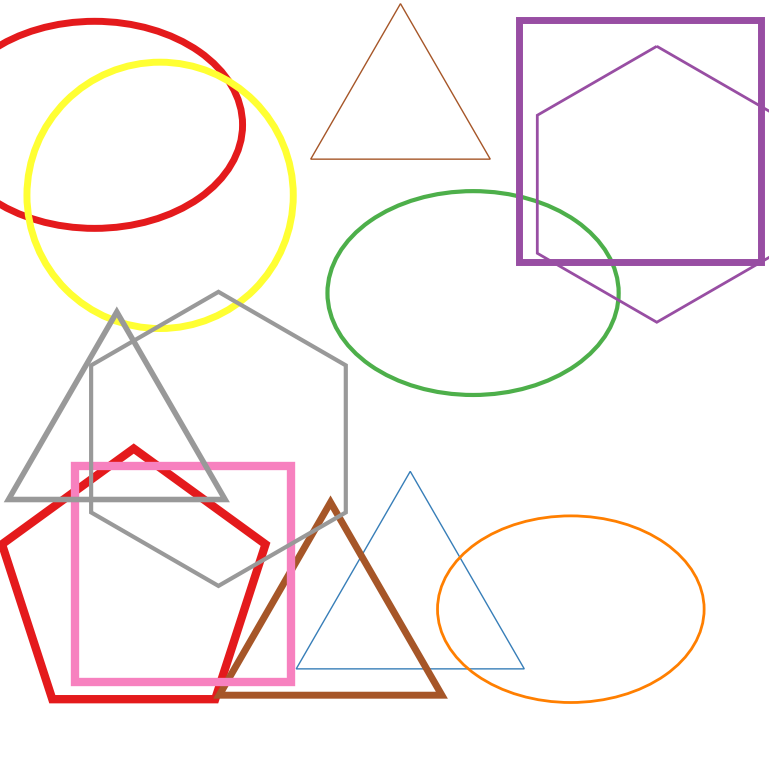[{"shape": "pentagon", "thickness": 3, "radius": 0.9, "center": [0.174, 0.238]}, {"shape": "oval", "thickness": 2.5, "radius": 0.96, "center": [0.123, 0.838]}, {"shape": "triangle", "thickness": 0.5, "radius": 0.85, "center": [0.533, 0.217]}, {"shape": "oval", "thickness": 1.5, "radius": 0.95, "center": [0.614, 0.619]}, {"shape": "hexagon", "thickness": 1, "radius": 0.9, "center": [0.853, 0.761]}, {"shape": "square", "thickness": 2.5, "radius": 0.78, "center": [0.831, 0.817]}, {"shape": "oval", "thickness": 1, "radius": 0.87, "center": [0.741, 0.209]}, {"shape": "circle", "thickness": 2.5, "radius": 0.86, "center": [0.208, 0.746]}, {"shape": "triangle", "thickness": 0.5, "radius": 0.67, "center": [0.52, 0.861]}, {"shape": "triangle", "thickness": 2.5, "radius": 0.83, "center": [0.429, 0.181]}, {"shape": "square", "thickness": 3, "radius": 0.7, "center": [0.238, 0.255]}, {"shape": "hexagon", "thickness": 1.5, "radius": 0.95, "center": [0.284, 0.43]}, {"shape": "triangle", "thickness": 2, "radius": 0.81, "center": [0.152, 0.432]}]